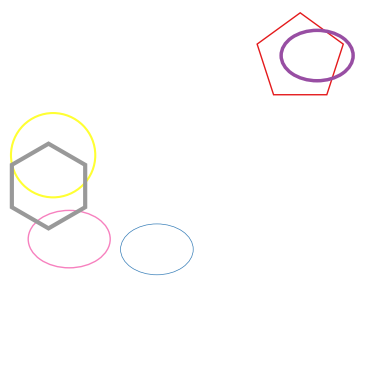[{"shape": "pentagon", "thickness": 1, "radius": 0.59, "center": [0.78, 0.849]}, {"shape": "oval", "thickness": 0.5, "radius": 0.47, "center": [0.408, 0.352]}, {"shape": "oval", "thickness": 2.5, "radius": 0.47, "center": [0.824, 0.856]}, {"shape": "circle", "thickness": 1.5, "radius": 0.55, "center": [0.138, 0.597]}, {"shape": "oval", "thickness": 1, "radius": 0.53, "center": [0.18, 0.379]}, {"shape": "hexagon", "thickness": 3, "radius": 0.55, "center": [0.126, 0.517]}]